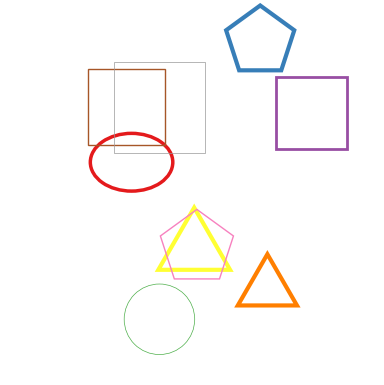[{"shape": "oval", "thickness": 2.5, "radius": 0.54, "center": [0.342, 0.579]}, {"shape": "pentagon", "thickness": 3, "radius": 0.47, "center": [0.676, 0.893]}, {"shape": "circle", "thickness": 0.5, "radius": 0.46, "center": [0.414, 0.171]}, {"shape": "square", "thickness": 2, "radius": 0.46, "center": [0.809, 0.707]}, {"shape": "triangle", "thickness": 3, "radius": 0.44, "center": [0.695, 0.251]}, {"shape": "triangle", "thickness": 3, "radius": 0.54, "center": [0.504, 0.353]}, {"shape": "square", "thickness": 1, "radius": 0.5, "center": [0.328, 0.722]}, {"shape": "pentagon", "thickness": 1, "radius": 0.5, "center": [0.511, 0.356]}, {"shape": "square", "thickness": 0.5, "radius": 0.59, "center": [0.415, 0.721]}]